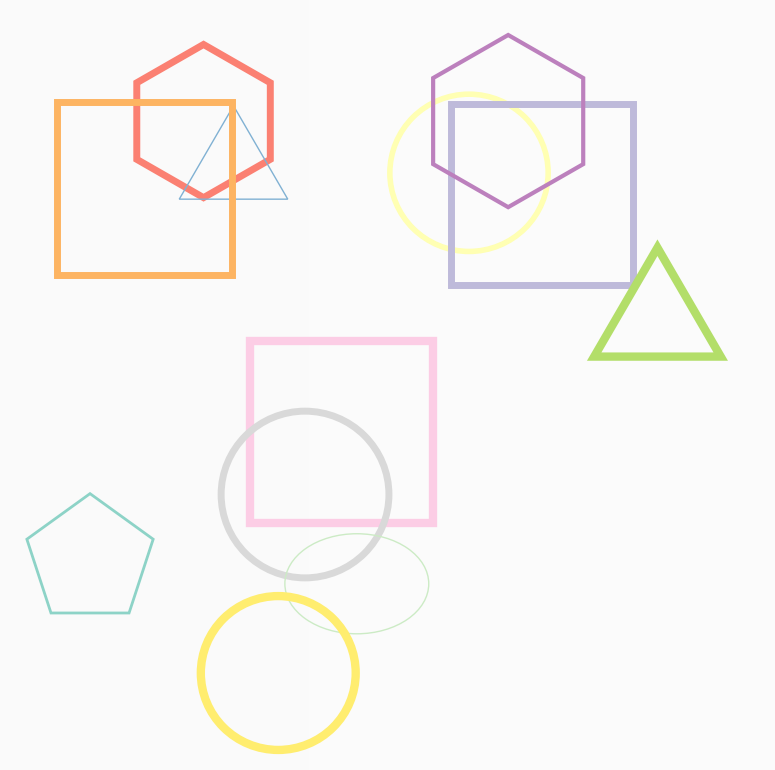[{"shape": "pentagon", "thickness": 1, "radius": 0.43, "center": [0.116, 0.273]}, {"shape": "circle", "thickness": 2, "radius": 0.51, "center": [0.605, 0.776]}, {"shape": "square", "thickness": 2.5, "radius": 0.59, "center": [0.7, 0.747]}, {"shape": "hexagon", "thickness": 2.5, "radius": 0.5, "center": [0.263, 0.843]}, {"shape": "triangle", "thickness": 0.5, "radius": 0.4, "center": [0.301, 0.782]}, {"shape": "square", "thickness": 2.5, "radius": 0.56, "center": [0.187, 0.755]}, {"shape": "triangle", "thickness": 3, "radius": 0.47, "center": [0.848, 0.584]}, {"shape": "square", "thickness": 3, "radius": 0.59, "center": [0.441, 0.439]}, {"shape": "circle", "thickness": 2.5, "radius": 0.54, "center": [0.394, 0.358]}, {"shape": "hexagon", "thickness": 1.5, "radius": 0.56, "center": [0.656, 0.843]}, {"shape": "oval", "thickness": 0.5, "radius": 0.46, "center": [0.46, 0.242]}, {"shape": "circle", "thickness": 3, "radius": 0.5, "center": [0.359, 0.126]}]